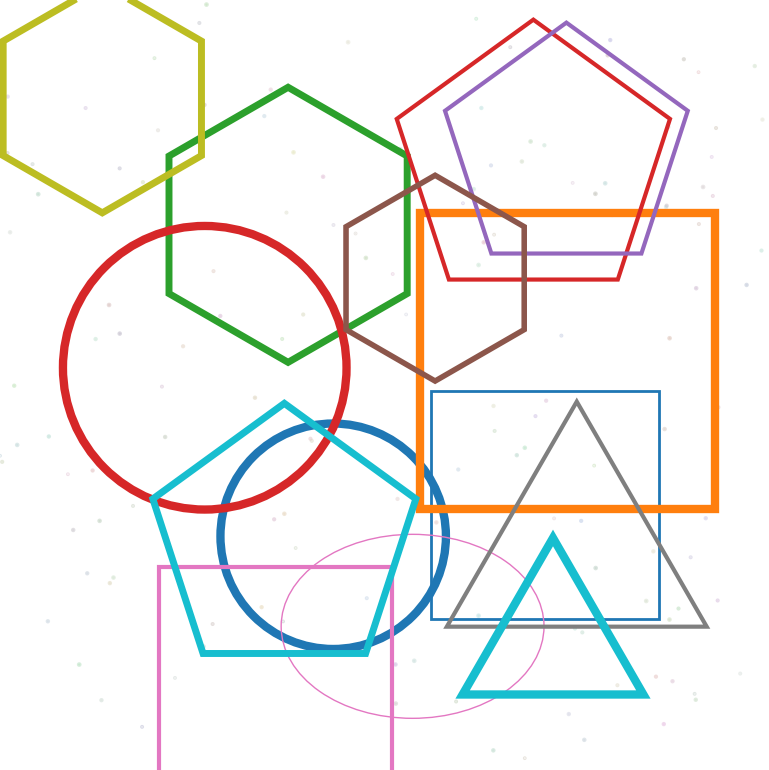[{"shape": "circle", "thickness": 3, "radius": 0.73, "center": [0.433, 0.304]}, {"shape": "square", "thickness": 1, "radius": 0.74, "center": [0.708, 0.344]}, {"shape": "square", "thickness": 3, "radius": 0.96, "center": [0.737, 0.531]}, {"shape": "hexagon", "thickness": 2.5, "radius": 0.89, "center": [0.374, 0.708]}, {"shape": "pentagon", "thickness": 1.5, "radius": 0.93, "center": [0.693, 0.788]}, {"shape": "circle", "thickness": 3, "radius": 0.92, "center": [0.266, 0.522]}, {"shape": "pentagon", "thickness": 1.5, "radius": 0.83, "center": [0.736, 0.805]}, {"shape": "hexagon", "thickness": 2, "radius": 0.67, "center": [0.565, 0.639]}, {"shape": "oval", "thickness": 0.5, "radius": 0.85, "center": [0.536, 0.187]}, {"shape": "square", "thickness": 1.5, "radius": 0.76, "center": [0.358, 0.112]}, {"shape": "triangle", "thickness": 1.5, "radius": 0.97, "center": [0.749, 0.284]}, {"shape": "hexagon", "thickness": 2.5, "radius": 0.74, "center": [0.133, 0.872]}, {"shape": "triangle", "thickness": 3, "radius": 0.68, "center": [0.718, 0.166]}, {"shape": "pentagon", "thickness": 2.5, "radius": 0.9, "center": [0.369, 0.297]}]